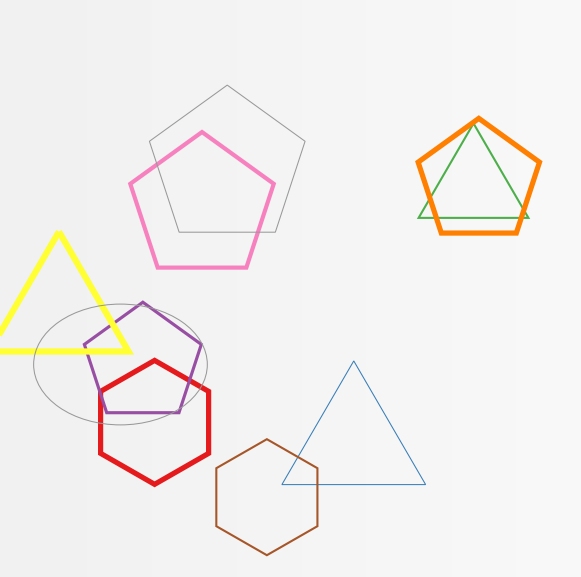[{"shape": "hexagon", "thickness": 2.5, "radius": 0.54, "center": [0.266, 0.268]}, {"shape": "triangle", "thickness": 0.5, "radius": 0.71, "center": [0.609, 0.231]}, {"shape": "triangle", "thickness": 1, "radius": 0.55, "center": [0.815, 0.676]}, {"shape": "pentagon", "thickness": 1.5, "radius": 0.53, "center": [0.246, 0.37]}, {"shape": "pentagon", "thickness": 2.5, "radius": 0.55, "center": [0.824, 0.684]}, {"shape": "triangle", "thickness": 3, "radius": 0.69, "center": [0.101, 0.46]}, {"shape": "hexagon", "thickness": 1, "radius": 0.5, "center": [0.459, 0.138]}, {"shape": "pentagon", "thickness": 2, "radius": 0.65, "center": [0.348, 0.641]}, {"shape": "oval", "thickness": 0.5, "radius": 0.75, "center": [0.207, 0.368]}, {"shape": "pentagon", "thickness": 0.5, "radius": 0.7, "center": [0.391, 0.711]}]